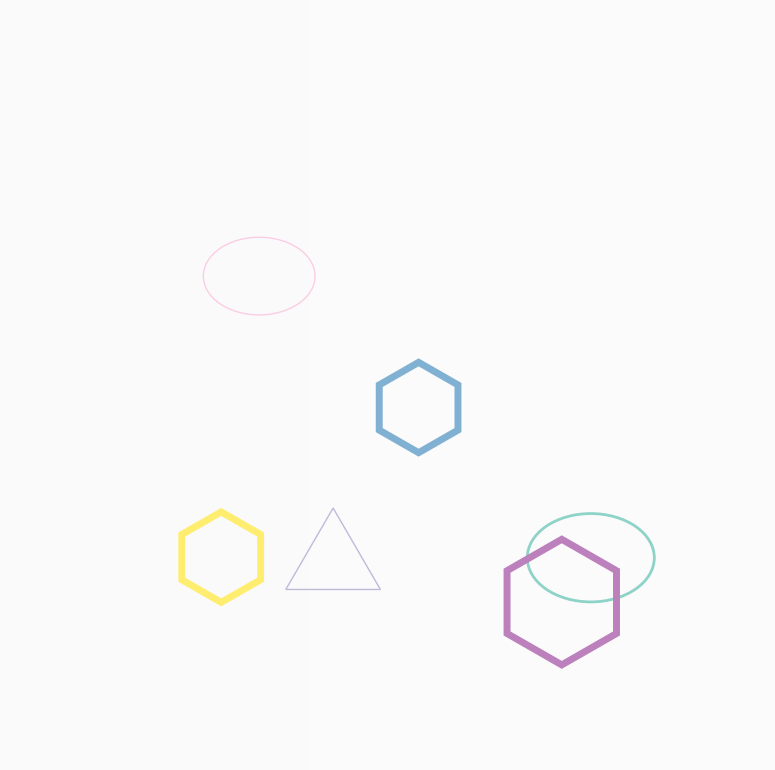[{"shape": "oval", "thickness": 1, "radius": 0.41, "center": [0.762, 0.276]}, {"shape": "triangle", "thickness": 0.5, "radius": 0.35, "center": [0.43, 0.27]}, {"shape": "hexagon", "thickness": 2.5, "radius": 0.29, "center": [0.54, 0.471]}, {"shape": "oval", "thickness": 0.5, "radius": 0.36, "center": [0.334, 0.641]}, {"shape": "hexagon", "thickness": 2.5, "radius": 0.41, "center": [0.725, 0.218]}, {"shape": "hexagon", "thickness": 2.5, "radius": 0.29, "center": [0.285, 0.276]}]